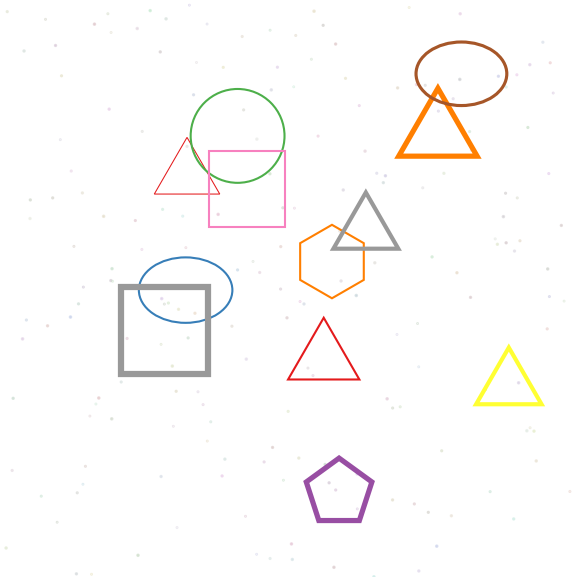[{"shape": "triangle", "thickness": 0.5, "radius": 0.33, "center": [0.324, 0.696]}, {"shape": "triangle", "thickness": 1, "radius": 0.36, "center": [0.561, 0.378]}, {"shape": "oval", "thickness": 1, "radius": 0.4, "center": [0.321, 0.497]}, {"shape": "circle", "thickness": 1, "radius": 0.41, "center": [0.411, 0.764]}, {"shape": "pentagon", "thickness": 2.5, "radius": 0.3, "center": [0.587, 0.146]}, {"shape": "hexagon", "thickness": 1, "radius": 0.32, "center": [0.575, 0.546]}, {"shape": "triangle", "thickness": 2.5, "radius": 0.39, "center": [0.758, 0.768]}, {"shape": "triangle", "thickness": 2, "radius": 0.33, "center": [0.881, 0.332]}, {"shape": "oval", "thickness": 1.5, "radius": 0.39, "center": [0.799, 0.871]}, {"shape": "square", "thickness": 1, "radius": 0.33, "center": [0.427, 0.671]}, {"shape": "triangle", "thickness": 2, "radius": 0.32, "center": [0.634, 0.601]}, {"shape": "square", "thickness": 3, "radius": 0.38, "center": [0.284, 0.426]}]